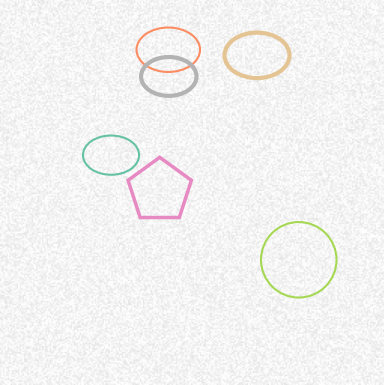[{"shape": "oval", "thickness": 1.5, "radius": 0.36, "center": [0.288, 0.597]}, {"shape": "oval", "thickness": 1.5, "radius": 0.41, "center": [0.437, 0.871]}, {"shape": "pentagon", "thickness": 2.5, "radius": 0.43, "center": [0.415, 0.505]}, {"shape": "circle", "thickness": 1.5, "radius": 0.49, "center": [0.776, 0.325]}, {"shape": "oval", "thickness": 3, "radius": 0.42, "center": [0.668, 0.856]}, {"shape": "oval", "thickness": 3, "radius": 0.36, "center": [0.438, 0.801]}]